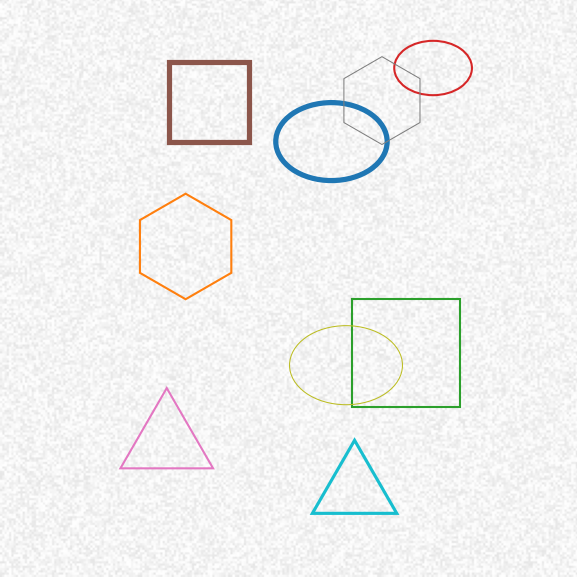[{"shape": "oval", "thickness": 2.5, "radius": 0.48, "center": [0.574, 0.754]}, {"shape": "hexagon", "thickness": 1, "radius": 0.46, "center": [0.321, 0.572]}, {"shape": "square", "thickness": 1, "radius": 0.47, "center": [0.703, 0.387]}, {"shape": "oval", "thickness": 1, "radius": 0.34, "center": [0.75, 0.881]}, {"shape": "square", "thickness": 2.5, "radius": 0.35, "center": [0.362, 0.822]}, {"shape": "triangle", "thickness": 1, "radius": 0.46, "center": [0.289, 0.234]}, {"shape": "hexagon", "thickness": 0.5, "radius": 0.38, "center": [0.661, 0.825]}, {"shape": "oval", "thickness": 0.5, "radius": 0.49, "center": [0.599, 0.367]}, {"shape": "triangle", "thickness": 1.5, "radius": 0.42, "center": [0.614, 0.152]}]